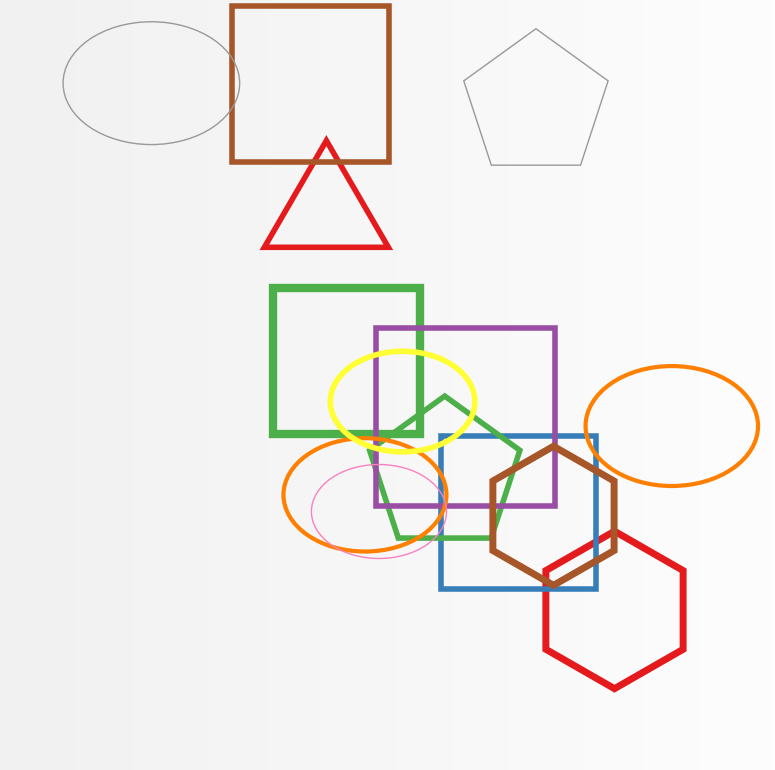[{"shape": "hexagon", "thickness": 2.5, "radius": 0.51, "center": [0.793, 0.208]}, {"shape": "triangle", "thickness": 2, "radius": 0.46, "center": [0.421, 0.725]}, {"shape": "square", "thickness": 2, "radius": 0.5, "center": [0.669, 0.334]}, {"shape": "pentagon", "thickness": 2, "radius": 0.51, "center": [0.574, 0.384]}, {"shape": "square", "thickness": 3, "radius": 0.47, "center": [0.447, 0.531]}, {"shape": "square", "thickness": 2, "radius": 0.58, "center": [0.601, 0.458]}, {"shape": "oval", "thickness": 1.5, "radius": 0.56, "center": [0.867, 0.447]}, {"shape": "oval", "thickness": 1.5, "radius": 0.53, "center": [0.471, 0.357]}, {"shape": "oval", "thickness": 2, "radius": 0.47, "center": [0.519, 0.478]}, {"shape": "hexagon", "thickness": 2.5, "radius": 0.45, "center": [0.714, 0.33]}, {"shape": "square", "thickness": 2, "radius": 0.51, "center": [0.401, 0.891]}, {"shape": "oval", "thickness": 0.5, "radius": 0.44, "center": [0.489, 0.336]}, {"shape": "pentagon", "thickness": 0.5, "radius": 0.49, "center": [0.692, 0.865]}, {"shape": "oval", "thickness": 0.5, "radius": 0.57, "center": [0.195, 0.892]}]